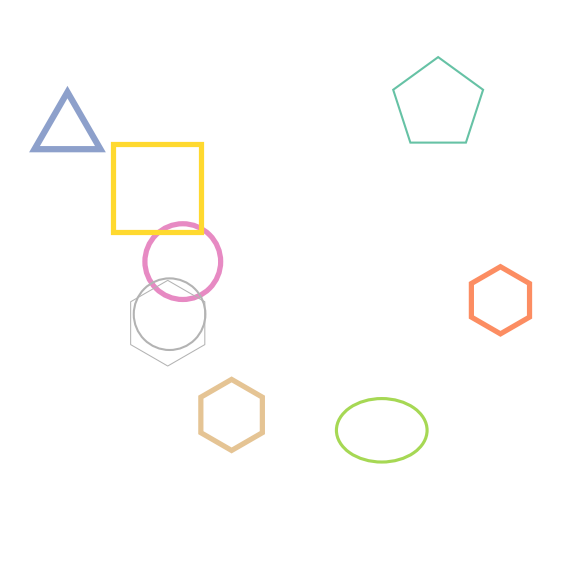[{"shape": "pentagon", "thickness": 1, "radius": 0.41, "center": [0.759, 0.818]}, {"shape": "hexagon", "thickness": 2.5, "radius": 0.29, "center": [0.867, 0.479]}, {"shape": "triangle", "thickness": 3, "radius": 0.33, "center": [0.117, 0.774]}, {"shape": "circle", "thickness": 2.5, "radius": 0.33, "center": [0.317, 0.546]}, {"shape": "oval", "thickness": 1.5, "radius": 0.39, "center": [0.661, 0.254]}, {"shape": "square", "thickness": 2.5, "radius": 0.38, "center": [0.272, 0.673]}, {"shape": "hexagon", "thickness": 2.5, "radius": 0.31, "center": [0.401, 0.281]}, {"shape": "hexagon", "thickness": 0.5, "radius": 0.37, "center": [0.29, 0.439]}, {"shape": "circle", "thickness": 1, "radius": 0.31, "center": [0.294, 0.455]}]